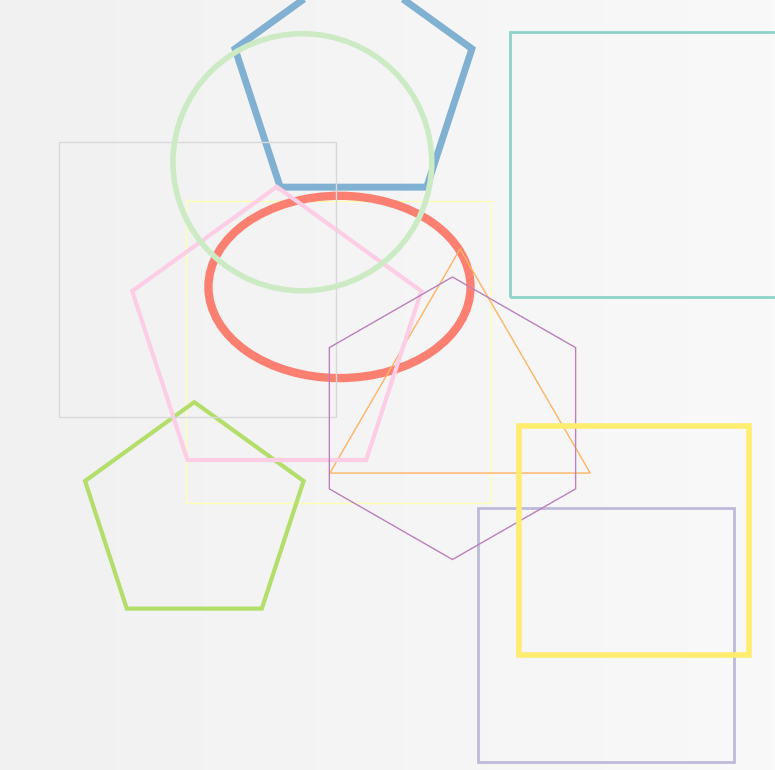[{"shape": "square", "thickness": 1, "radius": 0.86, "center": [0.831, 0.786]}, {"shape": "square", "thickness": 0.5, "radius": 0.98, "center": [0.437, 0.543]}, {"shape": "square", "thickness": 1, "radius": 0.82, "center": [0.782, 0.176]}, {"shape": "oval", "thickness": 3, "radius": 0.85, "center": [0.438, 0.627]}, {"shape": "pentagon", "thickness": 2.5, "radius": 0.8, "center": [0.456, 0.887]}, {"shape": "triangle", "thickness": 0.5, "radius": 0.97, "center": [0.594, 0.483]}, {"shape": "pentagon", "thickness": 1.5, "radius": 0.74, "center": [0.251, 0.33]}, {"shape": "pentagon", "thickness": 1.5, "radius": 0.98, "center": [0.357, 0.561]}, {"shape": "square", "thickness": 0.5, "radius": 0.89, "center": [0.255, 0.637]}, {"shape": "hexagon", "thickness": 0.5, "radius": 0.92, "center": [0.584, 0.457]}, {"shape": "circle", "thickness": 2, "radius": 0.83, "center": [0.39, 0.789]}, {"shape": "square", "thickness": 2, "radius": 0.74, "center": [0.818, 0.298]}]